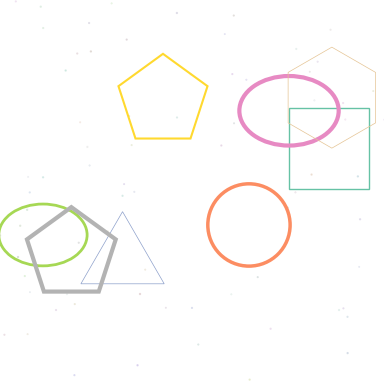[{"shape": "square", "thickness": 1, "radius": 0.52, "center": [0.854, 0.614]}, {"shape": "circle", "thickness": 2.5, "radius": 0.53, "center": [0.647, 0.416]}, {"shape": "triangle", "thickness": 0.5, "radius": 0.62, "center": [0.318, 0.325]}, {"shape": "oval", "thickness": 3, "radius": 0.65, "center": [0.751, 0.712]}, {"shape": "oval", "thickness": 2, "radius": 0.57, "center": [0.112, 0.39]}, {"shape": "pentagon", "thickness": 1.5, "radius": 0.61, "center": [0.423, 0.739]}, {"shape": "hexagon", "thickness": 0.5, "radius": 0.66, "center": [0.862, 0.746]}, {"shape": "pentagon", "thickness": 3, "radius": 0.61, "center": [0.185, 0.341]}]